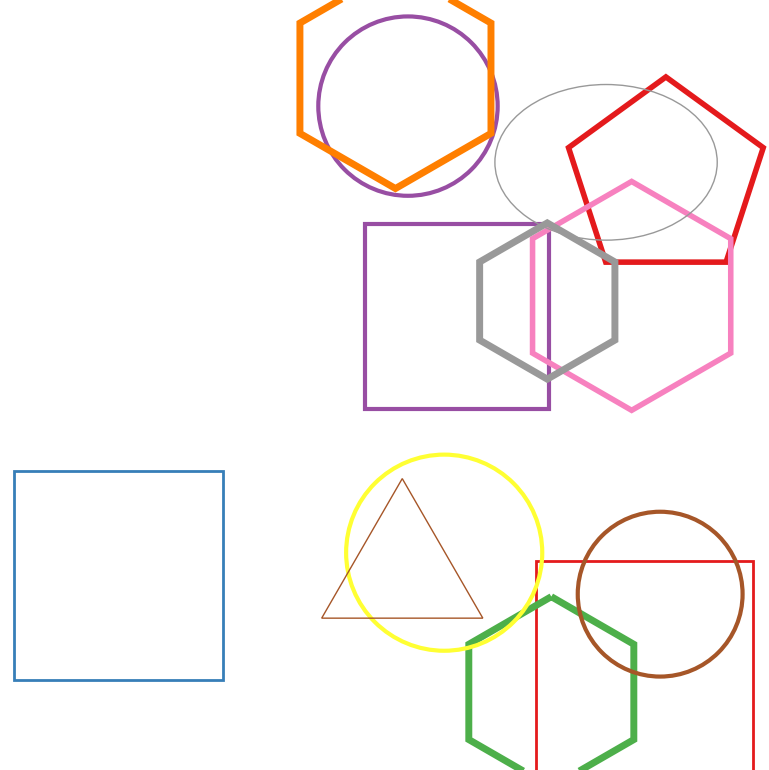[{"shape": "pentagon", "thickness": 2, "radius": 0.66, "center": [0.865, 0.767]}, {"shape": "square", "thickness": 1, "radius": 0.71, "center": [0.837, 0.13]}, {"shape": "square", "thickness": 1, "radius": 0.68, "center": [0.154, 0.252]}, {"shape": "hexagon", "thickness": 2.5, "radius": 0.62, "center": [0.716, 0.101]}, {"shape": "circle", "thickness": 1.5, "radius": 0.58, "center": [0.53, 0.862]}, {"shape": "square", "thickness": 1.5, "radius": 0.6, "center": [0.593, 0.589]}, {"shape": "hexagon", "thickness": 2.5, "radius": 0.72, "center": [0.514, 0.898]}, {"shape": "circle", "thickness": 1.5, "radius": 0.64, "center": [0.577, 0.282]}, {"shape": "circle", "thickness": 1.5, "radius": 0.54, "center": [0.857, 0.228]}, {"shape": "triangle", "thickness": 0.5, "radius": 0.6, "center": [0.522, 0.258]}, {"shape": "hexagon", "thickness": 2, "radius": 0.74, "center": [0.82, 0.616]}, {"shape": "oval", "thickness": 0.5, "radius": 0.72, "center": [0.787, 0.789]}, {"shape": "hexagon", "thickness": 2.5, "radius": 0.51, "center": [0.711, 0.609]}]